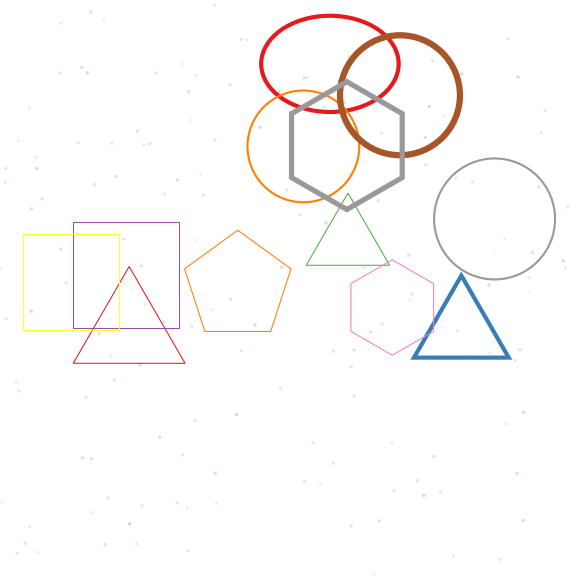[{"shape": "triangle", "thickness": 0.5, "radius": 0.56, "center": [0.224, 0.426]}, {"shape": "oval", "thickness": 2, "radius": 0.6, "center": [0.571, 0.889]}, {"shape": "triangle", "thickness": 2, "radius": 0.47, "center": [0.799, 0.427]}, {"shape": "triangle", "thickness": 0.5, "radius": 0.42, "center": [0.602, 0.581]}, {"shape": "square", "thickness": 0.5, "radius": 0.46, "center": [0.218, 0.523]}, {"shape": "circle", "thickness": 1, "radius": 0.48, "center": [0.525, 0.746]}, {"shape": "pentagon", "thickness": 0.5, "radius": 0.48, "center": [0.412, 0.504]}, {"shape": "square", "thickness": 0.5, "radius": 0.42, "center": [0.123, 0.511]}, {"shape": "circle", "thickness": 3, "radius": 0.52, "center": [0.693, 0.834]}, {"shape": "hexagon", "thickness": 0.5, "radius": 0.41, "center": [0.679, 0.467]}, {"shape": "circle", "thickness": 1, "radius": 0.52, "center": [0.856, 0.62]}, {"shape": "hexagon", "thickness": 2.5, "radius": 0.55, "center": [0.601, 0.747]}]